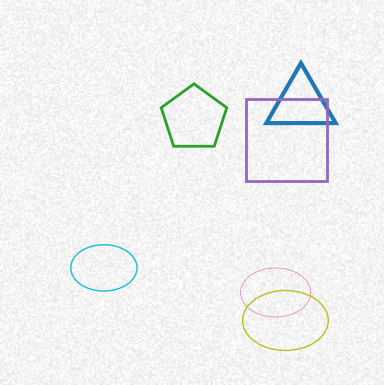[{"shape": "triangle", "thickness": 3, "radius": 0.52, "center": [0.782, 0.732]}, {"shape": "pentagon", "thickness": 2, "radius": 0.45, "center": [0.504, 0.693]}, {"shape": "square", "thickness": 2, "radius": 0.53, "center": [0.744, 0.637]}, {"shape": "oval", "thickness": 0.5, "radius": 0.46, "center": [0.716, 0.24]}, {"shape": "oval", "thickness": 1, "radius": 0.56, "center": [0.741, 0.168]}, {"shape": "oval", "thickness": 1, "radius": 0.43, "center": [0.27, 0.304]}]